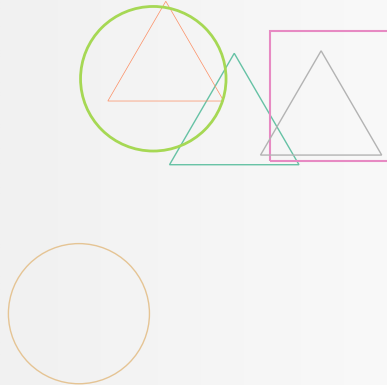[{"shape": "triangle", "thickness": 1, "radius": 0.96, "center": [0.605, 0.669]}, {"shape": "triangle", "thickness": 0.5, "radius": 0.86, "center": [0.428, 0.824]}, {"shape": "square", "thickness": 1.5, "radius": 0.85, "center": [0.866, 0.751]}, {"shape": "circle", "thickness": 2, "radius": 0.94, "center": [0.396, 0.795]}, {"shape": "circle", "thickness": 1, "radius": 0.91, "center": [0.204, 0.185]}, {"shape": "triangle", "thickness": 1, "radius": 0.9, "center": [0.829, 0.688]}]